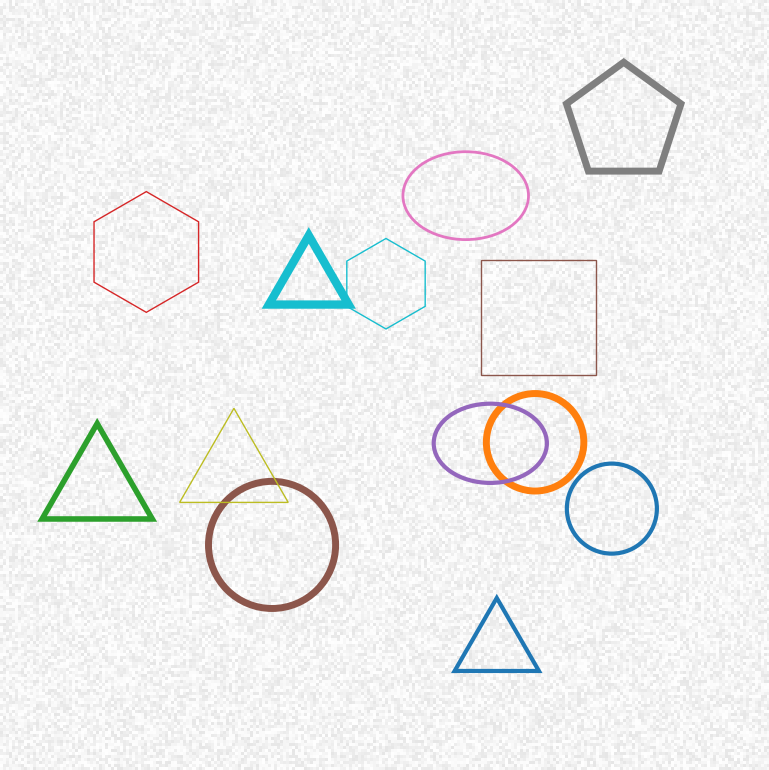[{"shape": "triangle", "thickness": 1.5, "radius": 0.32, "center": [0.645, 0.16]}, {"shape": "circle", "thickness": 1.5, "radius": 0.29, "center": [0.795, 0.339]}, {"shape": "circle", "thickness": 2.5, "radius": 0.32, "center": [0.695, 0.426]}, {"shape": "triangle", "thickness": 2, "radius": 0.41, "center": [0.126, 0.367]}, {"shape": "hexagon", "thickness": 0.5, "radius": 0.39, "center": [0.19, 0.673]}, {"shape": "oval", "thickness": 1.5, "radius": 0.37, "center": [0.637, 0.424]}, {"shape": "circle", "thickness": 2.5, "radius": 0.41, "center": [0.353, 0.292]}, {"shape": "square", "thickness": 0.5, "radius": 0.37, "center": [0.7, 0.588]}, {"shape": "oval", "thickness": 1, "radius": 0.41, "center": [0.605, 0.746]}, {"shape": "pentagon", "thickness": 2.5, "radius": 0.39, "center": [0.81, 0.841]}, {"shape": "triangle", "thickness": 0.5, "radius": 0.41, "center": [0.304, 0.388]}, {"shape": "hexagon", "thickness": 0.5, "radius": 0.29, "center": [0.501, 0.632]}, {"shape": "triangle", "thickness": 3, "radius": 0.3, "center": [0.401, 0.634]}]